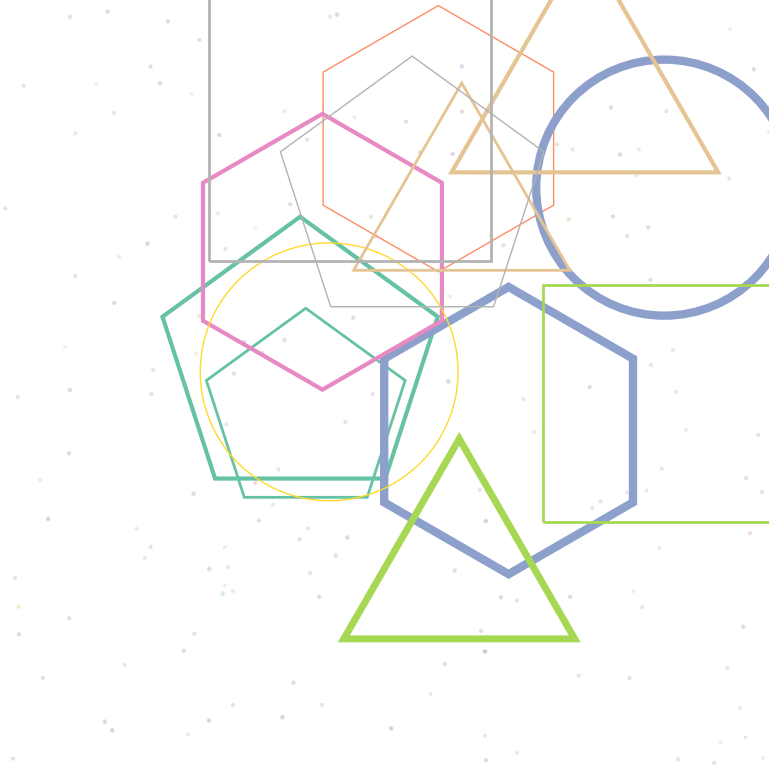[{"shape": "pentagon", "thickness": 1, "radius": 0.68, "center": [0.397, 0.464]}, {"shape": "pentagon", "thickness": 1.5, "radius": 0.94, "center": [0.39, 0.531]}, {"shape": "hexagon", "thickness": 0.5, "radius": 0.86, "center": [0.569, 0.82]}, {"shape": "hexagon", "thickness": 3, "radius": 0.93, "center": [0.661, 0.441]}, {"shape": "circle", "thickness": 3, "radius": 0.83, "center": [0.863, 0.756]}, {"shape": "hexagon", "thickness": 1.5, "radius": 0.9, "center": [0.419, 0.673]}, {"shape": "square", "thickness": 1, "radius": 0.77, "center": [0.86, 0.476]}, {"shape": "triangle", "thickness": 2.5, "radius": 0.87, "center": [0.596, 0.257]}, {"shape": "circle", "thickness": 0.5, "radius": 0.84, "center": [0.427, 0.517]}, {"shape": "triangle", "thickness": 1, "radius": 0.81, "center": [0.6, 0.73]}, {"shape": "triangle", "thickness": 1.5, "radius": 1.0, "center": [0.76, 0.876]}, {"shape": "square", "thickness": 1, "radius": 0.92, "center": [0.455, 0.844]}, {"shape": "pentagon", "thickness": 0.5, "radius": 0.9, "center": [0.535, 0.747]}]